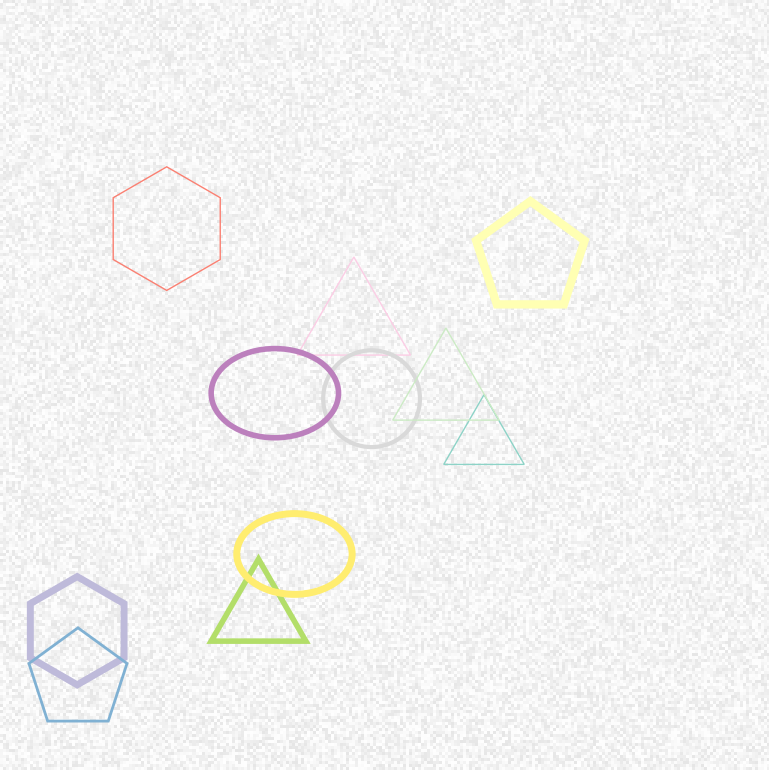[{"shape": "triangle", "thickness": 0.5, "radius": 0.3, "center": [0.629, 0.427]}, {"shape": "pentagon", "thickness": 3, "radius": 0.37, "center": [0.689, 0.665]}, {"shape": "hexagon", "thickness": 2.5, "radius": 0.35, "center": [0.1, 0.181]}, {"shape": "hexagon", "thickness": 0.5, "radius": 0.4, "center": [0.217, 0.703]}, {"shape": "pentagon", "thickness": 1, "radius": 0.33, "center": [0.101, 0.118]}, {"shape": "triangle", "thickness": 2, "radius": 0.36, "center": [0.336, 0.203]}, {"shape": "triangle", "thickness": 0.5, "radius": 0.42, "center": [0.46, 0.581]}, {"shape": "circle", "thickness": 1.5, "radius": 0.31, "center": [0.483, 0.482]}, {"shape": "oval", "thickness": 2, "radius": 0.41, "center": [0.357, 0.489]}, {"shape": "triangle", "thickness": 0.5, "radius": 0.4, "center": [0.579, 0.494]}, {"shape": "oval", "thickness": 2.5, "radius": 0.37, "center": [0.382, 0.281]}]